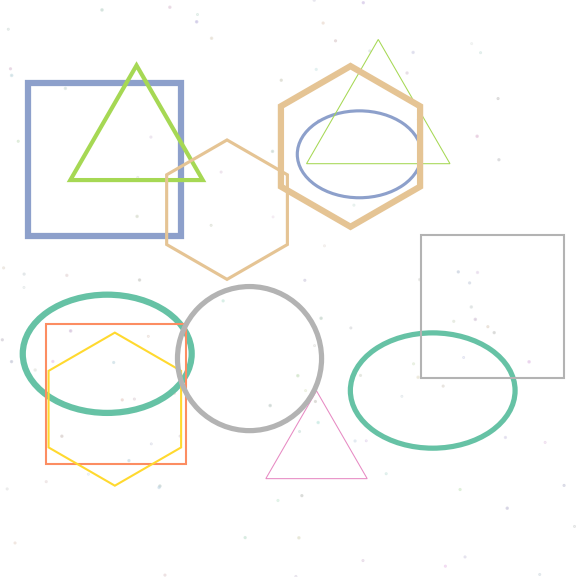[{"shape": "oval", "thickness": 3, "radius": 0.73, "center": [0.186, 0.387]}, {"shape": "oval", "thickness": 2.5, "radius": 0.71, "center": [0.749, 0.323]}, {"shape": "square", "thickness": 1, "radius": 0.6, "center": [0.201, 0.317]}, {"shape": "square", "thickness": 3, "radius": 0.66, "center": [0.181, 0.723]}, {"shape": "oval", "thickness": 1.5, "radius": 0.54, "center": [0.622, 0.732]}, {"shape": "triangle", "thickness": 0.5, "radius": 0.51, "center": [0.548, 0.221]}, {"shape": "triangle", "thickness": 0.5, "radius": 0.72, "center": [0.655, 0.787]}, {"shape": "triangle", "thickness": 2, "radius": 0.66, "center": [0.236, 0.754]}, {"shape": "hexagon", "thickness": 1, "radius": 0.66, "center": [0.199, 0.291]}, {"shape": "hexagon", "thickness": 1.5, "radius": 0.6, "center": [0.393, 0.636]}, {"shape": "hexagon", "thickness": 3, "radius": 0.7, "center": [0.607, 0.746]}, {"shape": "square", "thickness": 1, "radius": 0.62, "center": [0.852, 0.468]}, {"shape": "circle", "thickness": 2.5, "radius": 0.62, "center": [0.432, 0.378]}]